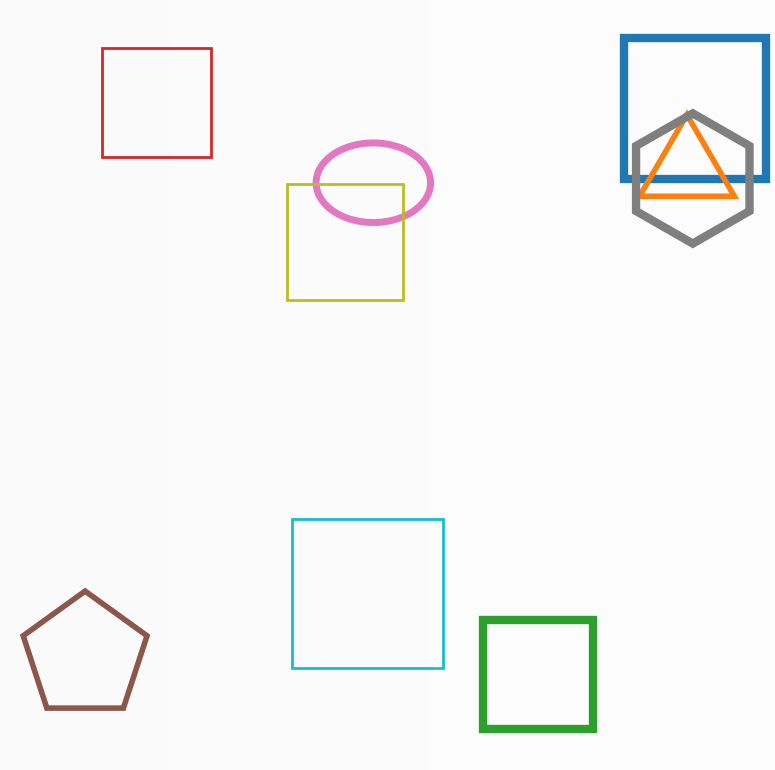[{"shape": "square", "thickness": 3, "radius": 0.46, "center": [0.897, 0.859]}, {"shape": "triangle", "thickness": 2, "radius": 0.35, "center": [0.886, 0.78]}, {"shape": "square", "thickness": 3, "radius": 0.35, "center": [0.694, 0.124]}, {"shape": "square", "thickness": 1, "radius": 0.35, "center": [0.202, 0.867]}, {"shape": "pentagon", "thickness": 2, "radius": 0.42, "center": [0.11, 0.148]}, {"shape": "oval", "thickness": 2.5, "radius": 0.37, "center": [0.482, 0.763]}, {"shape": "hexagon", "thickness": 3, "radius": 0.42, "center": [0.894, 0.768]}, {"shape": "square", "thickness": 1, "radius": 0.38, "center": [0.445, 0.686]}, {"shape": "square", "thickness": 1, "radius": 0.49, "center": [0.474, 0.229]}]